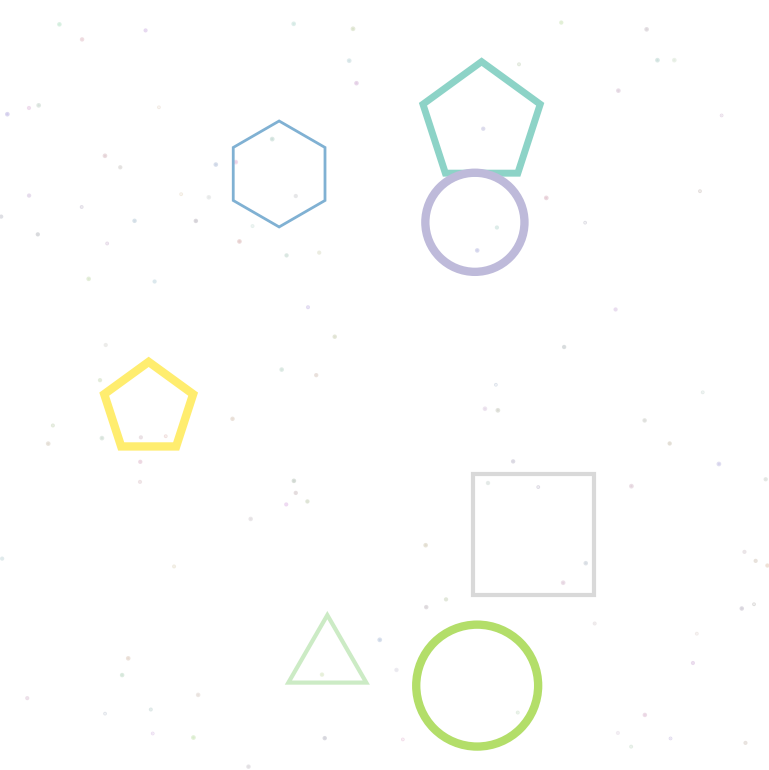[{"shape": "pentagon", "thickness": 2.5, "radius": 0.4, "center": [0.625, 0.84]}, {"shape": "circle", "thickness": 3, "radius": 0.32, "center": [0.617, 0.711]}, {"shape": "hexagon", "thickness": 1, "radius": 0.34, "center": [0.362, 0.774]}, {"shape": "circle", "thickness": 3, "radius": 0.4, "center": [0.62, 0.11]}, {"shape": "square", "thickness": 1.5, "radius": 0.39, "center": [0.693, 0.306]}, {"shape": "triangle", "thickness": 1.5, "radius": 0.29, "center": [0.425, 0.143]}, {"shape": "pentagon", "thickness": 3, "radius": 0.3, "center": [0.193, 0.469]}]